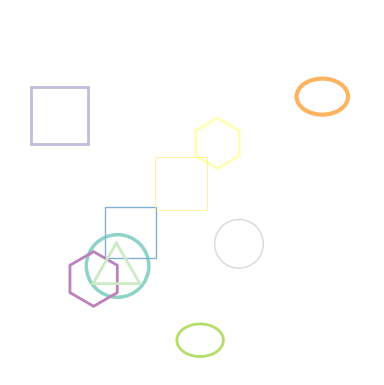[{"shape": "circle", "thickness": 2.5, "radius": 0.41, "center": [0.305, 0.309]}, {"shape": "hexagon", "thickness": 2, "radius": 0.33, "center": [0.565, 0.628]}, {"shape": "square", "thickness": 2, "radius": 0.37, "center": [0.154, 0.7]}, {"shape": "square", "thickness": 1, "radius": 0.33, "center": [0.339, 0.396]}, {"shape": "oval", "thickness": 3, "radius": 0.33, "center": [0.837, 0.749]}, {"shape": "oval", "thickness": 2, "radius": 0.3, "center": [0.52, 0.116]}, {"shape": "circle", "thickness": 1, "radius": 0.32, "center": [0.621, 0.367]}, {"shape": "hexagon", "thickness": 2, "radius": 0.35, "center": [0.243, 0.275]}, {"shape": "triangle", "thickness": 2, "radius": 0.35, "center": [0.302, 0.299]}, {"shape": "square", "thickness": 0.5, "radius": 0.34, "center": [0.47, 0.524]}]